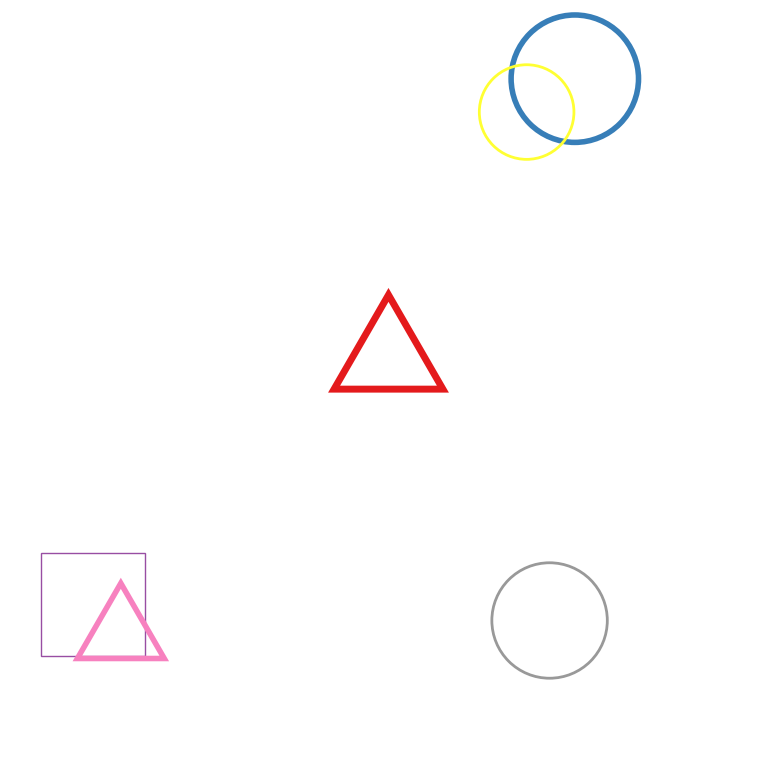[{"shape": "triangle", "thickness": 2.5, "radius": 0.41, "center": [0.505, 0.535]}, {"shape": "circle", "thickness": 2, "radius": 0.41, "center": [0.747, 0.898]}, {"shape": "square", "thickness": 0.5, "radius": 0.34, "center": [0.121, 0.215]}, {"shape": "circle", "thickness": 1, "radius": 0.31, "center": [0.684, 0.854]}, {"shape": "triangle", "thickness": 2, "radius": 0.33, "center": [0.157, 0.177]}, {"shape": "circle", "thickness": 1, "radius": 0.37, "center": [0.714, 0.194]}]